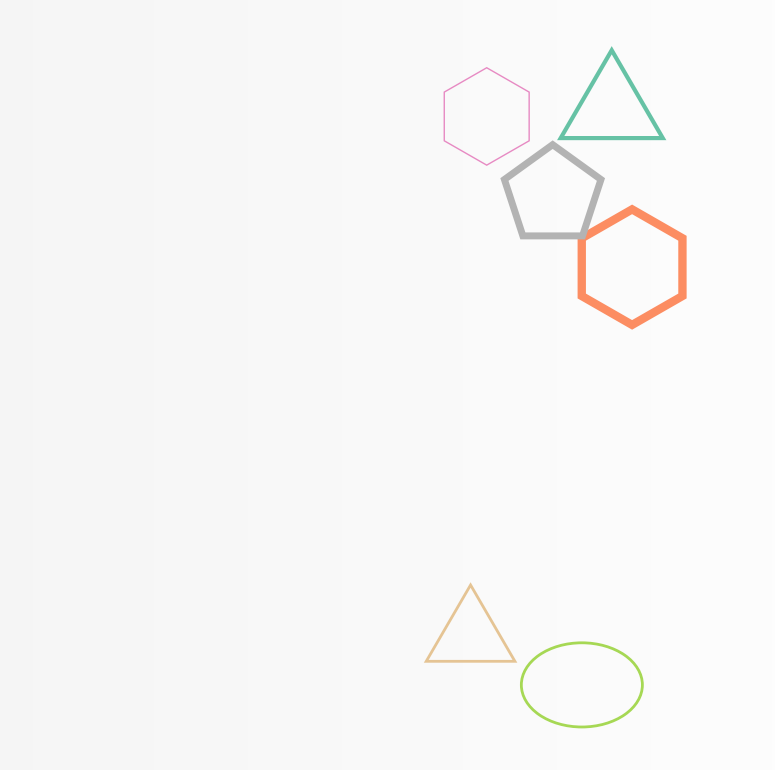[{"shape": "triangle", "thickness": 1.5, "radius": 0.38, "center": [0.789, 0.859]}, {"shape": "hexagon", "thickness": 3, "radius": 0.38, "center": [0.816, 0.653]}, {"shape": "hexagon", "thickness": 0.5, "radius": 0.32, "center": [0.628, 0.849]}, {"shape": "oval", "thickness": 1, "radius": 0.39, "center": [0.751, 0.111]}, {"shape": "triangle", "thickness": 1, "radius": 0.33, "center": [0.607, 0.174]}, {"shape": "pentagon", "thickness": 2.5, "radius": 0.33, "center": [0.713, 0.747]}]